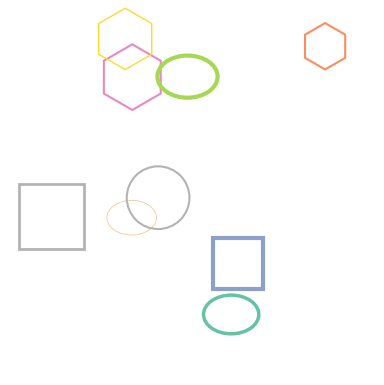[{"shape": "oval", "thickness": 2.5, "radius": 0.36, "center": [0.6, 0.183]}, {"shape": "hexagon", "thickness": 1.5, "radius": 0.3, "center": [0.844, 0.88]}, {"shape": "square", "thickness": 3, "radius": 0.33, "center": [0.618, 0.315]}, {"shape": "hexagon", "thickness": 1.5, "radius": 0.43, "center": [0.344, 0.8]}, {"shape": "oval", "thickness": 3, "radius": 0.39, "center": [0.487, 0.801]}, {"shape": "hexagon", "thickness": 1, "radius": 0.4, "center": [0.325, 0.899]}, {"shape": "oval", "thickness": 0.5, "radius": 0.32, "center": [0.342, 0.435]}, {"shape": "square", "thickness": 2, "radius": 0.42, "center": [0.133, 0.438]}, {"shape": "circle", "thickness": 1.5, "radius": 0.41, "center": [0.411, 0.487]}]